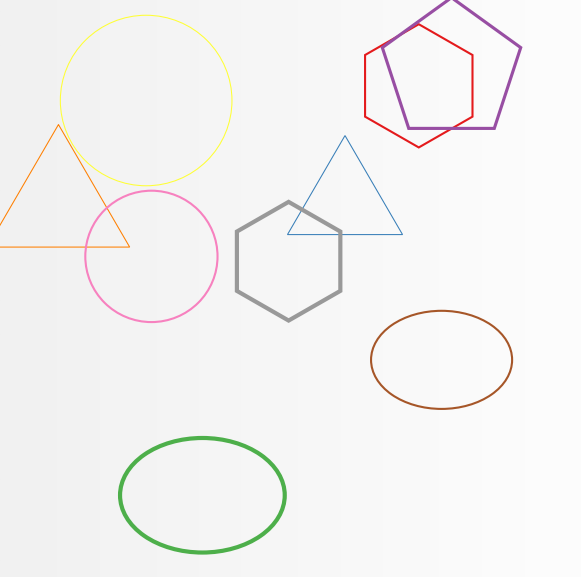[{"shape": "hexagon", "thickness": 1, "radius": 0.53, "center": [0.72, 0.851]}, {"shape": "triangle", "thickness": 0.5, "radius": 0.57, "center": [0.594, 0.65]}, {"shape": "oval", "thickness": 2, "radius": 0.71, "center": [0.348, 0.142]}, {"shape": "pentagon", "thickness": 1.5, "radius": 0.63, "center": [0.777, 0.878]}, {"shape": "triangle", "thickness": 0.5, "radius": 0.71, "center": [0.101, 0.642]}, {"shape": "circle", "thickness": 0.5, "radius": 0.74, "center": [0.251, 0.825]}, {"shape": "oval", "thickness": 1, "radius": 0.61, "center": [0.76, 0.376]}, {"shape": "circle", "thickness": 1, "radius": 0.57, "center": [0.261, 0.555]}, {"shape": "hexagon", "thickness": 2, "radius": 0.51, "center": [0.497, 0.547]}]